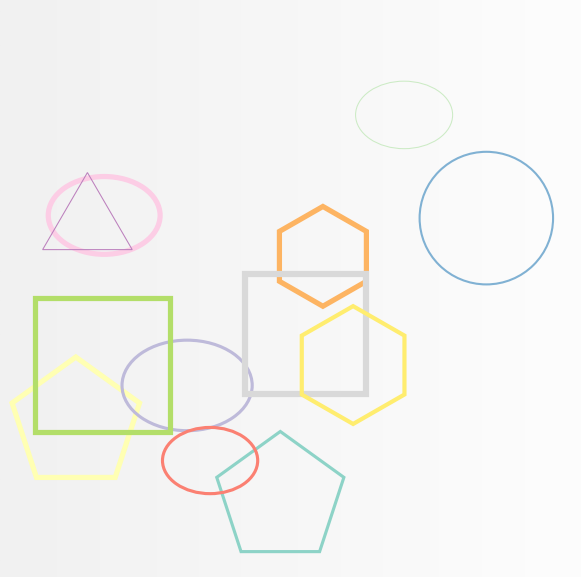[{"shape": "pentagon", "thickness": 1.5, "radius": 0.57, "center": [0.482, 0.137]}, {"shape": "pentagon", "thickness": 2.5, "radius": 0.58, "center": [0.13, 0.266]}, {"shape": "oval", "thickness": 1.5, "radius": 0.56, "center": [0.322, 0.332]}, {"shape": "oval", "thickness": 1.5, "radius": 0.41, "center": [0.361, 0.202]}, {"shape": "circle", "thickness": 1, "radius": 0.57, "center": [0.837, 0.621]}, {"shape": "hexagon", "thickness": 2.5, "radius": 0.43, "center": [0.556, 0.555]}, {"shape": "square", "thickness": 2.5, "radius": 0.58, "center": [0.176, 0.367]}, {"shape": "oval", "thickness": 2.5, "radius": 0.48, "center": [0.179, 0.626]}, {"shape": "square", "thickness": 3, "radius": 0.52, "center": [0.525, 0.421]}, {"shape": "triangle", "thickness": 0.5, "radius": 0.44, "center": [0.15, 0.611]}, {"shape": "oval", "thickness": 0.5, "radius": 0.42, "center": [0.695, 0.8]}, {"shape": "hexagon", "thickness": 2, "radius": 0.51, "center": [0.608, 0.367]}]